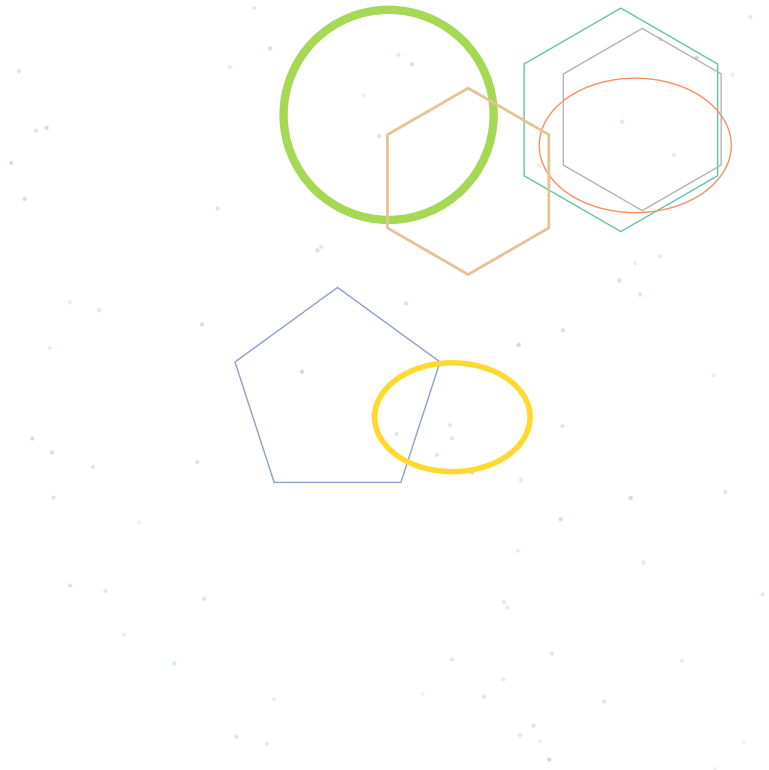[{"shape": "hexagon", "thickness": 0.5, "radius": 0.73, "center": [0.806, 0.844]}, {"shape": "oval", "thickness": 0.5, "radius": 0.62, "center": [0.825, 0.811]}, {"shape": "pentagon", "thickness": 0.5, "radius": 0.7, "center": [0.438, 0.487]}, {"shape": "circle", "thickness": 3, "radius": 0.68, "center": [0.505, 0.851]}, {"shape": "oval", "thickness": 2, "radius": 0.5, "center": [0.587, 0.458]}, {"shape": "hexagon", "thickness": 1, "radius": 0.61, "center": [0.608, 0.765]}, {"shape": "hexagon", "thickness": 0.5, "radius": 0.59, "center": [0.834, 0.845]}]